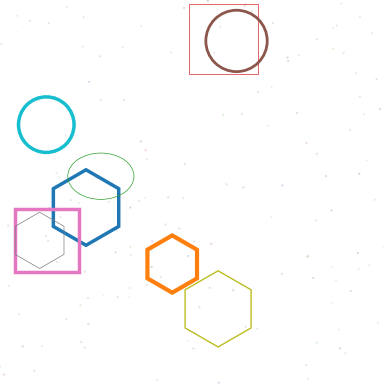[{"shape": "hexagon", "thickness": 2.5, "radius": 0.49, "center": [0.223, 0.461]}, {"shape": "hexagon", "thickness": 3, "radius": 0.37, "center": [0.447, 0.314]}, {"shape": "oval", "thickness": 0.5, "radius": 0.43, "center": [0.262, 0.542]}, {"shape": "square", "thickness": 0.5, "radius": 0.45, "center": [0.581, 0.898]}, {"shape": "circle", "thickness": 2, "radius": 0.4, "center": [0.614, 0.894]}, {"shape": "square", "thickness": 2.5, "radius": 0.41, "center": [0.121, 0.375]}, {"shape": "hexagon", "thickness": 0.5, "radius": 0.37, "center": [0.103, 0.376]}, {"shape": "hexagon", "thickness": 1, "radius": 0.49, "center": [0.566, 0.198]}, {"shape": "circle", "thickness": 2.5, "radius": 0.36, "center": [0.12, 0.676]}]